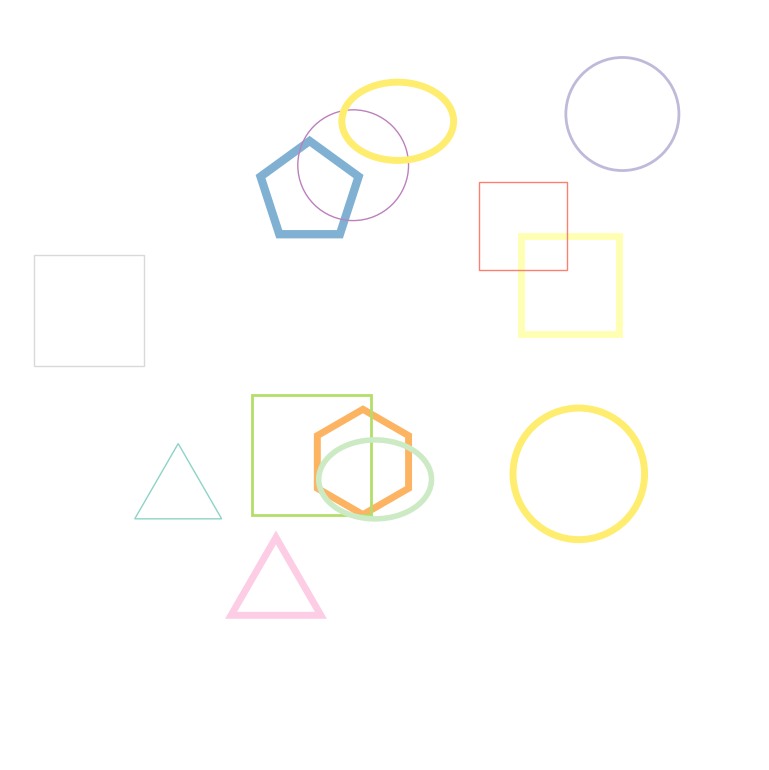[{"shape": "triangle", "thickness": 0.5, "radius": 0.33, "center": [0.231, 0.359]}, {"shape": "square", "thickness": 2.5, "radius": 0.32, "center": [0.74, 0.63]}, {"shape": "circle", "thickness": 1, "radius": 0.37, "center": [0.808, 0.852]}, {"shape": "square", "thickness": 0.5, "radius": 0.29, "center": [0.679, 0.707]}, {"shape": "pentagon", "thickness": 3, "radius": 0.33, "center": [0.402, 0.75]}, {"shape": "hexagon", "thickness": 2.5, "radius": 0.34, "center": [0.471, 0.4]}, {"shape": "square", "thickness": 1, "radius": 0.39, "center": [0.404, 0.409]}, {"shape": "triangle", "thickness": 2.5, "radius": 0.34, "center": [0.358, 0.235]}, {"shape": "square", "thickness": 0.5, "radius": 0.36, "center": [0.115, 0.597]}, {"shape": "circle", "thickness": 0.5, "radius": 0.36, "center": [0.459, 0.785]}, {"shape": "oval", "thickness": 2, "radius": 0.37, "center": [0.487, 0.377]}, {"shape": "circle", "thickness": 2.5, "radius": 0.43, "center": [0.752, 0.385]}, {"shape": "oval", "thickness": 2.5, "radius": 0.36, "center": [0.517, 0.842]}]